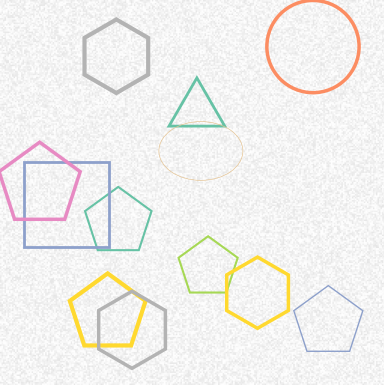[{"shape": "pentagon", "thickness": 1.5, "radius": 0.45, "center": [0.307, 0.424]}, {"shape": "triangle", "thickness": 2, "radius": 0.42, "center": [0.511, 0.714]}, {"shape": "circle", "thickness": 2.5, "radius": 0.6, "center": [0.813, 0.879]}, {"shape": "square", "thickness": 2, "radius": 0.55, "center": [0.173, 0.469]}, {"shape": "pentagon", "thickness": 1, "radius": 0.47, "center": [0.853, 0.164]}, {"shape": "pentagon", "thickness": 2.5, "radius": 0.55, "center": [0.103, 0.52]}, {"shape": "pentagon", "thickness": 1.5, "radius": 0.4, "center": [0.541, 0.306]}, {"shape": "hexagon", "thickness": 2.5, "radius": 0.46, "center": [0.669, 0.24]}, {"shape": "pentagon", "thickness": 3, "radius": 0.52, "center": [0.28, 0.186]}, {"shape": "oval", "thickness": 0.5, "radius": 0.55, "center": [0.522, 0.608]}, {"shape": "hexagon", "thickness": 2.5, "radius": 0.5, "center": [0.343, 0.143]}, {"shape": "hexagon", "thickness": 3, "radius": 0.48, "center": [0.302, 0.854]}]